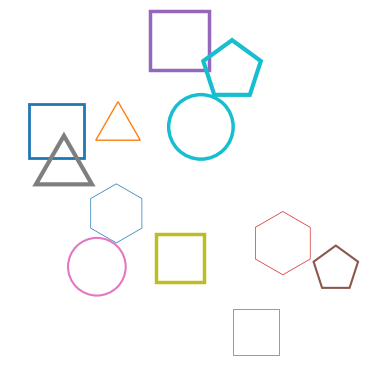[{"shape": "square", "thickness": 2, "radius": 0.36, "center": [0.146, 0.66]}, {"shape": "hexagon", "thickness": 0.5, "radius": 0.38, "center": [0.302, 0.446]}, {"shape": "triangle", "thickness": 1, "radius": 0.33, "center": [0.307, 0.669]}, {"shape": "square", "thickness": 0.5, "radius": 0.3, "center": [0.664, 0.138]}, {"shape": "hexagon", "thickness": 0.5, "radius": 0.41, "center": [0.735, 0.368]}, {"shape": "square", "thickness": 2.5, "radius": 0.38, "center": [0.467, 0.894]}, {"shape": "pentagon", "thickness": 1.5, "radius": 0.3, "center": [0.872, 0.301]}, {"shape": "circle", "thickness": 1.5, "radius": 0.37, "center": [0.252, 0.307]}, {"shape": "triangle", "thickness": 3, "radius": 0.42, "center": [0.166, 0.563]}, {"shape": "square", "thickness": 2.5, "radius": 0.31, "center": [0.466, 0.33]}, {"shape": "circle", "thickness": 2.5, "radius": 0.42, "center": [0.522, 0.67]}, {"shape": "pentagon", "thickness": 3, "radius": 0.39, "center": [0.603, 0.817]}]